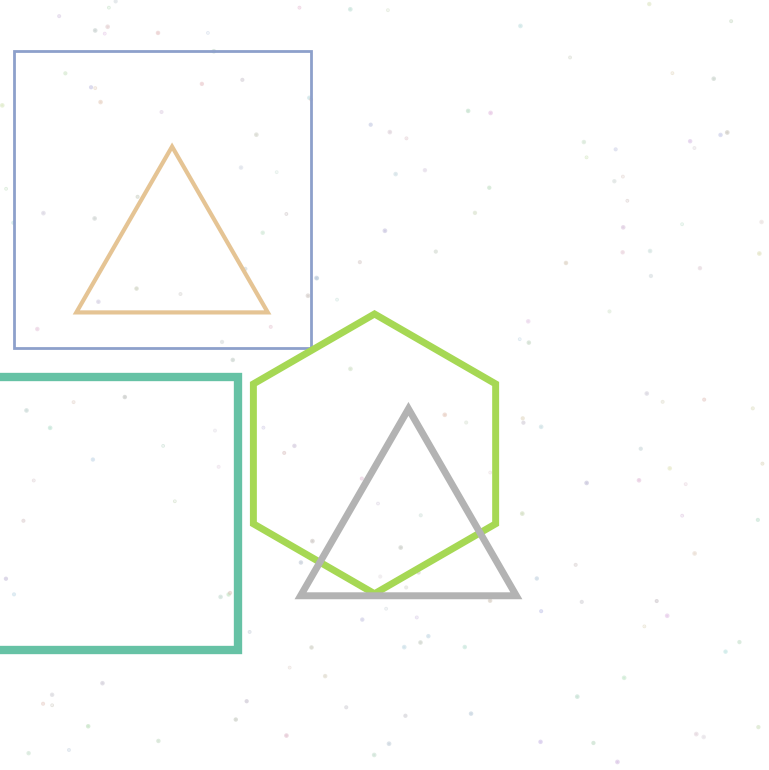[{"shape": "square", "thickness": 3, "radius": 0.89, "center": [0.132, 0.333]}, {"shape": "square", "thickness": 1, "radius": 0.96, "center": [0.211, 0.741]}, {"shape": "hexagon", "thickness": 2.5, "radius": 0.91, "center": [0.486, 0.411]}, {"shape": "triangle", "thickness": 1.5, "radius": 0.72, "center": [0.223, 0.666]}, {"shape": "triangle", "thickness": 2.5, "radius": 0.81, "center": [0.53, 0.307]}]